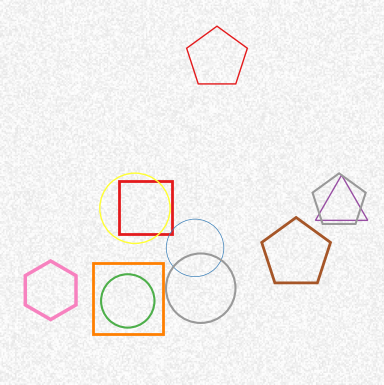[{"shape": "square", "thickness": 2, "radius": 0.35, "center": [0.377, 0.461]}, {"shape": "pentagon", "thickness": 1, "radius": 0.41, "center": [0.564, 0.849]}, {"shape": "circle", "thickness": 0.5, "radius": 0.37, "center": [0.507, 0.356]}, {"shape": "circle", "thickness": 1.5, "radius": 0.35, "center": [0.332, 0.218]}, {"shape": "triangle", "thickness": 1, "radius": 0.39, "center": [0.887, 0.467]}, {"shape": "square", "thickness": 2, "radius": 0.46, "center": [0.333, 0.224]}, {"shape": "circle", "thickness": 1, "radius": 0.46, "center": [0.351, 0.459]}, {"shape": "pentagon", "thickness": 2, "radius": 0.47, "center": [0.769, 0.341]}, {"shape": "hexagon", "thickness": 2.5, "radius": 0.38, "center": [0.132, 0.246]}, {"shape": "circle", "thickness": 1.5, "radius": 0.45, "center": [0.521, 0.251]}, {"shape": "pentagon", "thickness": 1.5, "radius": 0.36, "center": [0.881, 0.477]}]